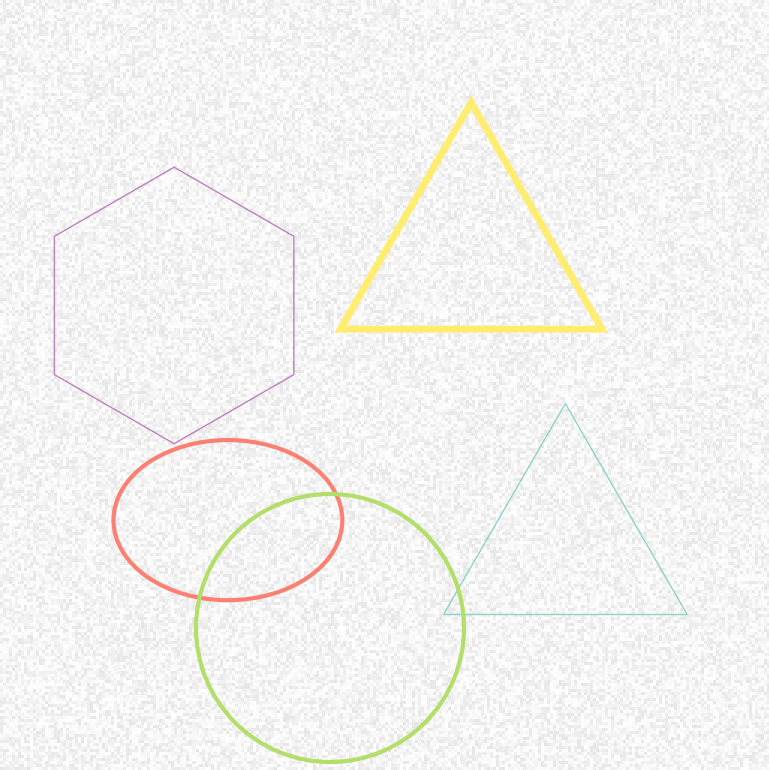[{"shape": "triangle", "thickness": 0.5, "radius": 0.91, "center": [0.734, 0.293]}, {"shape": "oval", "thickness": 1.5, "radius": 0.74, "center": [0.296, 0.324]}, {"shape": "circle", "thickness": 1.5, "radius": 0.87, "center": [0.429, 0.184]}, {"shape": "hexagon", "thickness": 0.5, "radius": 0.9, "center": [0.226, 0.603]}, {"shape": "triangle", "thickness": 2.5, "radius": 0.98, "center": [0.612, 0.671]}]